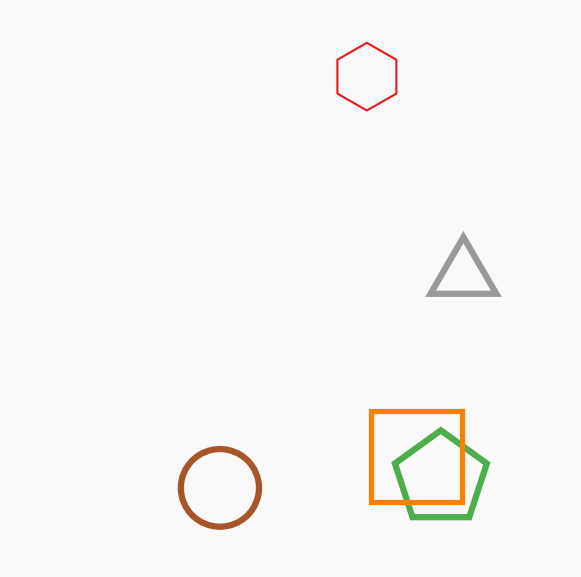[{"shape": "hexagon", "thickness": 1, "radius": 0.29, "center": [0.631, 0.866]}, {"shape": "pentagon", "thickness": 3, "radius": 0.42, "center": [0.758, 0.171]}, {"shape": "square", "thickness": 2.5, "radius": 0.39, "center": [0.717, 0.209]}, {"shape": "circle", "thickness": 3, "radius": 0.34, "center": [0.378, 0.154]}, {"shape": "triangle", "thickness": 3, "radius": 0.33, "center": [0.797, 0.523]}]